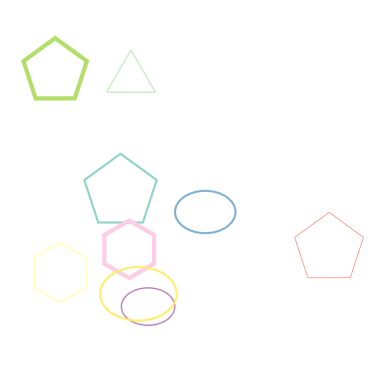[{"shape": "pentagon", "thickness": 1.5, "radius": 0.49, "center": [0.313, 0.502]}, {"shape": "hexagon", "thickness": 1, "radius": 0.39, "center": [0.156, 0.291]}, {"shape": "pentagon", "thickness": 0.5, "radius": 0.47, "center": [0.855, 0.354]}, {"shape": "oval", "thickness": 1.5, "radius": 0.39, "center": [0.533, 0.449]}, {"shape": "pentagon", "thickness": 3, "radius": 0.43, "center": [0.143, 0.814]}, {"shape": "hexagon", "thickness": 3, "radius": 0.37, "center": [0.336, 0.352]}, {"shape": "oval", "thickness": 1, "radius": 0.35, "center": [0.385, 0.204]}, {"shape": "triangle", "thickness": 1, "radius": 0.37, "center": [0.34, 0.797]}, {"shape": "oval", "thickness": 1.5, "radius": 0.5, "center": [0.359, 0.237]}]